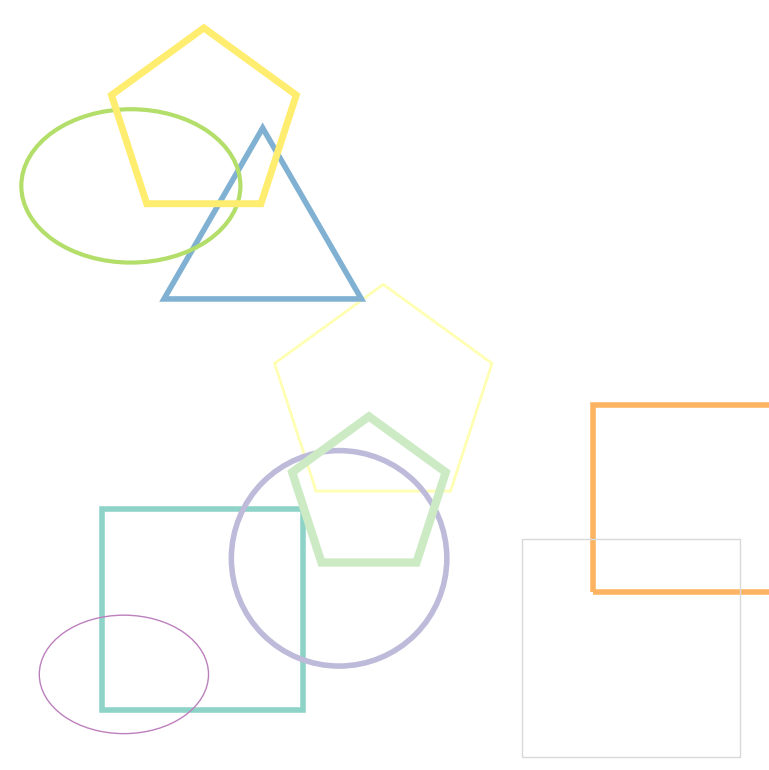[{"shape": "square", "thickness": 2, "radius": 0.65, "center": [0.263, 0.209]}, {"shape": "pentagon", "thickness": 1, "radius": 0.74, "center": [0.498, 0.482]}, {"shape": "circle", "thickness": 2, "radius": 0.7, "center": [0.44, 0.275]}, {"shape": "triangle", "thickness": 2, "radius": 0.74, "center": [0.341, 0.686]}, {"shape": "square", "thickness": 2, "radius": 0.61, "center": [0.891, 0.352]}, {"shape": "oval", "thickness": 1.5, "radius": 0.71, "center": [0.17, 0.759]}, {"shape": "square", "thickness": 0.5, "radius": 0.71, "center": [0.819, 0.158]}, {"shape": "oval", "thickness": 0.5, "radius": 0.55, "center": [0.161, 0.124]}, {"shape": "pentagon", "thickness": 3, "radius": 0.52, "center": [0.479, 0.354]}, {"shape": "pentagon", "thickness": 2.5, "radius": 0.63, "center": [0.265, 0.838]}]